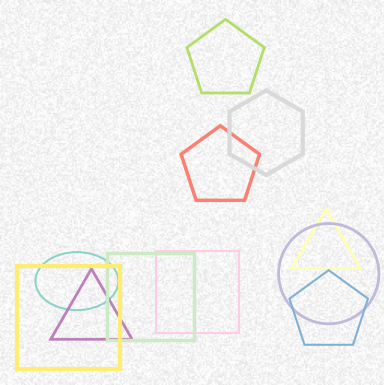[{"shape": "oval", "thickness": 1.5, "radius": 0.54, "center": [0.2, 0.27]}, {"shape": "triangle", "thickness": 2, "radius": 0.52, "center": [0.847, 0.354]}, {"shape": "circle", "thickness": 2, "radius": 0.65, "center": [0.854, 0.289]}, {"shape": "pentagon", "thickness": 2.5, "radius": 0.54, "center": [0.572, 0.566]}, {"shape": "pentagon", "thickness": 1.5, "radius": 0.54, "center": [0.854, 0.191]}, {"shape": "pentagon", "thickness": 2, "radius": 0.53, "center": [0.586, 0.844]}, {"shape": "square", "thickness": 1.5, "radius": 0.54, "center": [0.513, 0.242]}, {"shape": "hexagon", "thickness": 3, "radius": 0.55, "center": [0.691, 0.655]}, {"shape": "triangle", "thickness": 2, "radius": 0.61, "center": [0.237, 0.18]}, {"shape": "square", "thickness": 2.5, "radius": 0.57, "center": [0.391, 0.23]}, {"shape": "square", "thickness": 3, "radius": 0.67, "center": [0.178, 0.175]}]